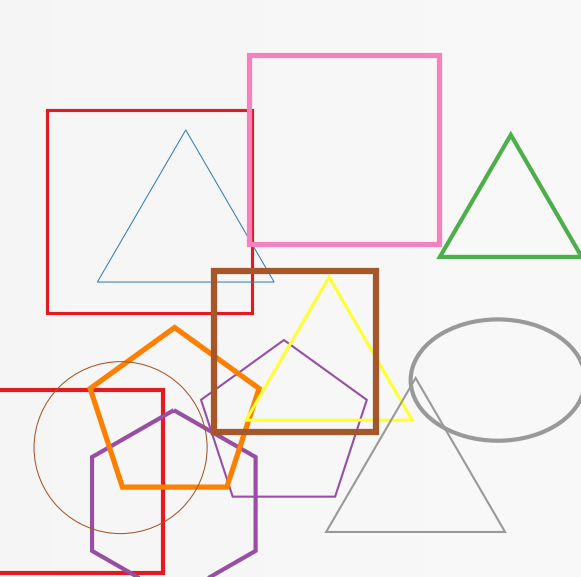[{"shape": "square", "thickness": 2, "radius": 0.79, "center": [0.122, 0.165]}, {"shape": "square", "thickness": 1.5, "radius": 0.88, "center": [0.257, 0.633]}, {"shape": "triangle", "thickness": 0.5, "radius": 0.88, "center": [0.32, 0.599]}, {"shape": "triangle", "thickness": 2, "radius": 0.7, "center": [0.879, 0.625]}, {"shape": "pentagon", "thickness": 1, "radius": 0.75, "center": [0.488, 0.26]}, {"shape": "hexagon", "thickness": 2, "radius": 0.81, "center": [0.299, 0.126]}, {"shape": "pentagon", "thickness": 2.5, "radius": 0.76, "center": [0.3, 0.279]}, {"shape": "triangle", "thickness": 1.5, "radius": 0.83, "center": [0.566, 0.354]}, {"shape": "square", "thickness": 3, "radius": 0.7, "center": [0.508, 0.39]}, {"shape": "circle", "thickness": 0.5, "radius": 0.74, "center": [0.207, 0.224]}, {"shape": "square", "thickness": 2.5, "radius": 0.82, "center": [0.592, 0.74]}, {"shape": "triangle", "thickness": 1, "radius": 0.89, "center": [0.715, 0.167]}, {"shape": "oval", "thickness": 2, "radius": 0.75, "center": [0.857, 0.341]}]